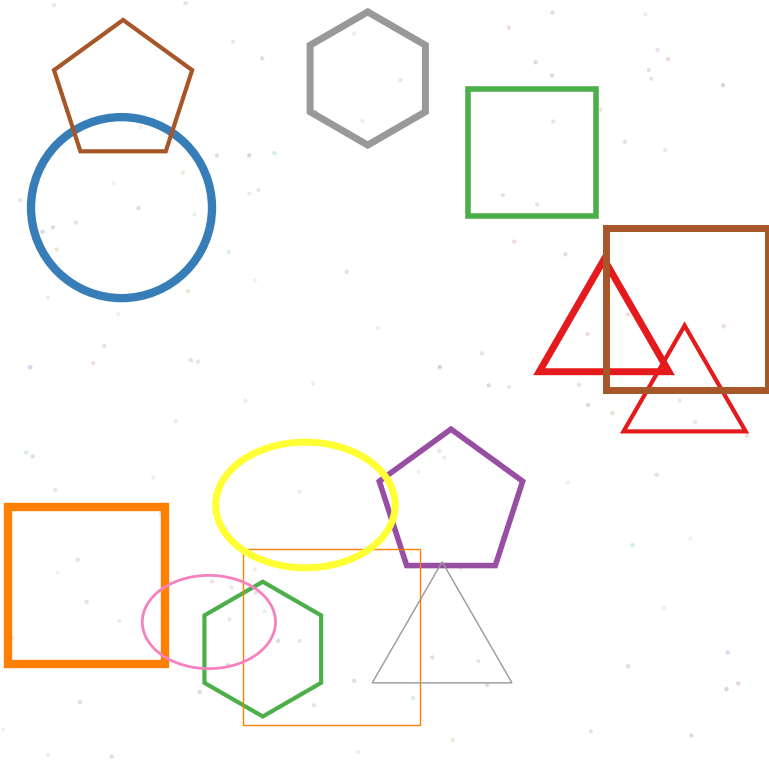[{"shape": "triangle", "thickness": 2.5, "radius": 0.49, "center": [0.785, 0.566]}, {"shape": "triangle", "thickness": 1.5, "radius": 0.46, "center": [0.889, 0.486]}, {"shape": "circle", "thickness": 3, "radius": 0.59, "center": [0.158, 0.73]}, {"shape": "hexagon", "thickness": 1.5, "radius": 0.44, "center": [0.341, 0.157]}, {"shape": "square", "thickness": 2, "radius": 0.41, "center": [0.691, 0.802]}, {"shape": "pentagon", "thickness": 2, "radius": 0.49, "center": [0.586, 0.345]}, {"shape": "square", "thickness": 0.5, "radius": 0.57, "center": [0.43, 0.173]}, {"shape": "square", "thickness": 3, "radius": 0.51, "center": [0.112, 0.24]}, {"shape": "oval", "thickness": 2.5, "radius": 0.58, "center": [0.397, 0.344]}, {"shape": "pentagon", "thickness": 1.5, "radius": 0.47, "center": [0.16, 0.88]}, {"shape": "square", "thickness": 2.5, "radius": 0.53, "center": [0.892, 0.599]}, {"shape": "oval", "thickness": 1, "radius": 0.43, "center": [0.271, 0.192]}, {"shape": "hexagon", "thickness": 2.5, "radius": 0.43, "center": [0.478, 0.898]}, {"shape": "triangle", "thickness": 0.5, "radius": 0.52, "center": [0.574, 0.166]}]